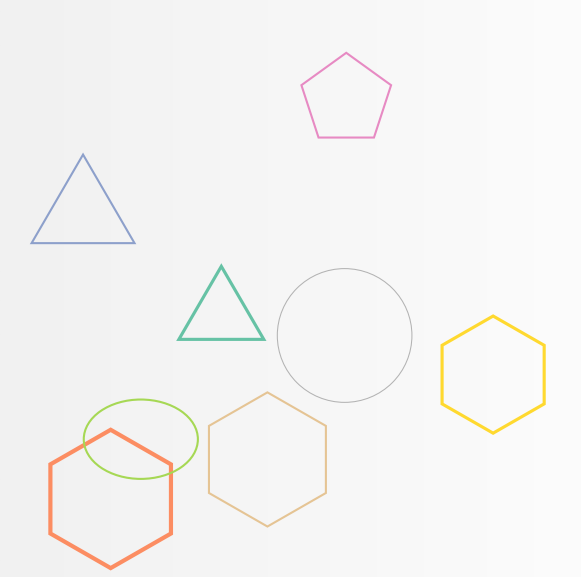[{"shape": "triangle", "thickness": 1.5, "radius": 0.42, "center": [0.381, 0.454]}, {"shape": "hexagon", "thickness": 2, "radius": 0.6, "center": [0.19, 0.135]}, {"shape": "triangle", "thickness": 1, "radius": 0.51, "center": [0.143, 0.629]}, {"shape": "pentagon", "thickness": 1, "radius": 0.41, "center": [0.596, 0.827]}, {"shape": "oval", "thickness": 1, "radius": 0.49, "center": [0.242, 0.239]}, {"shape": "hexagon", "thickness": 1.5, "radius": 0.51, "center": [0.848, 0.35]}, {"shape": "hexagon", "thickness": 1, "radius": 0.58, "center": [0.46, 0.204]}, {"shape": "circle", "thickness": 0.5, "radius": 0.58, "center": [0.593, 0.418]}]